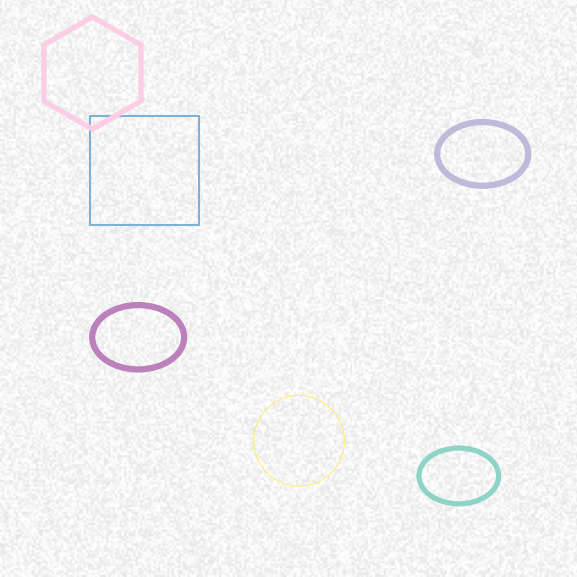[{"shape": "oval", "thickness": 2.5, "radius": 0.34, "center": [0.794, 0.175]}, {"shape": "oval", "thickness": 3, "radius": 0.39, "center": [0.836, 0.733]}, {"shape": "square", "thickness": 1, "radius": 0.47, "center": [0.25, 0.703]}, {"shape": "hexagon", "thickness": 2.5, "radius": 0.49, "center": [0.16, 0.873]}, {"shape": "oval", "thickness": 3, "radius": 0.4, "center": [0.239, 0.415]}, {"shape": "circle", "thickness": 0.5, "radius": 0.39, "center": [0.518, 0.236]}]